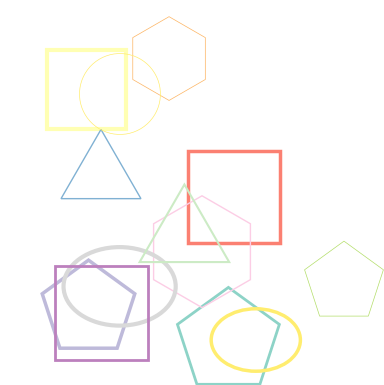[{"shape": "pentagon", "thickness": 2, "radius": 0.7, "center": [0.593, 0.114]}, {"shape": "square", "thickness": 3, "radius": 0.51, "center": [0.224, 0.768]}, {"shape": "pentagon", "thickness": 2.5, "radius": 0.63, "center": [0.23, 0.198]}, {"shape": "square", "thickness": 2.5, "radius": 0.59, "center": [0.608, 0.488]}, {"shape": "triangle", "thickness": 1, "radius": 0.6, "center": [0.262, 0.544]}, {"shape": "hexagon", "thickness": 0.5, "radius": 0.54, "center": [0.439, 0.848]}, {"shape": "pentagon", "thickness": 0.5, "radius": 0.54, "center": [0.893, 0.266]}, {"shape": "hexagon", "thickness": 1, "radius": 0.73, "center": [0.525, 0.346]}, {"shape": "oval", "thickness": 3, "radius": 0.73, "center": [0.311, 0.256]}, {"shape": "square", "thickness": 2, "radius": 0.61, "center": [0.263, 0.187]}, {"shape": "triangle", "thickness": 1.5, "radius": 0.67, "center": [0.479, 0.386]}, {"shape": "oval", "thickness": 2.5, "radius": 0.58, "center": [0.664, 0.117]}, {"shape": "circle", "thickness": 0.5, "radius": 0.53, "center": [0.312, 0.756]}]